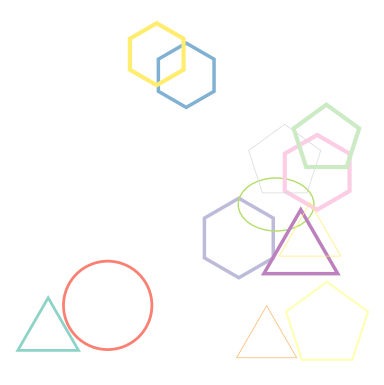[{"shape": "triangle", "thickness": 2, "radius": 0.46, "center": [0.125, 0.135]}, {"shape": "pentagon", "thickness": 1.5, "radius": 0.56, "center": [0.849, 0.156]}, {"shape": "hexagon", "thickness": 2.5, "radius": 0.52, "center": [0.62, 0.382]}, {"shape": "circle", "thickness": 2, "radius": 0.57, "center": [0.28, 0.207]}, {"shape": "hexagon", "thickness": 2.5, "radius": 0.42, "center": [0.484, 0.805]}, {"shape": "triangle", "thickness": 0.5, "radius": 0.45, "center": [0.693, 0.116]}, {"shape": "oval", "thickness": 1, "radius": 0.49, "center": [0.717, 0.469]}, {"shape": "hexagon", "thickness": 3, "radius": 0.49, "center": [0.824, 0.552]}, {"shape": "pentagon", "thickness": 0.5, "radius": 0.49, "center": [0.739, 0.579]}, {"shape": "triangle", "thickness": 2.5, "radius": 0.55, "center": [0.781, 0.345]}, {"shape": "pentagon", "thickness": 3, "radius": 0.45, "center": [0.848, 0.639]}, {"shape": "triangle", "thickness": 0.5, "radius": 0.46, "center": [0.805, 0.381]}, {"shape": "hexagon", "thickness": 3, "radius": 0.4, "center": [0.407, 0.859]}]